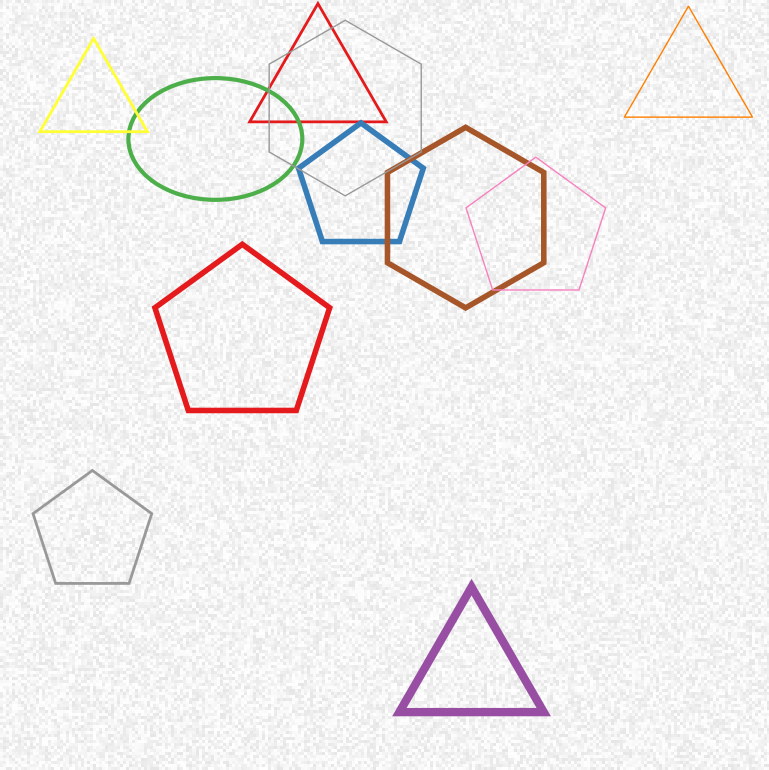[{"shape": "pentagon", "thickness": 2, "radius": 0.6, "center": [0.315, 0.563]}, {"shape": "triangle", "thickness": 1, "radius": 0.51, "center": [0.413, 0.893]}, {"shape": "pentagon", "thickness": 2, "radius": 0.43, "center": [0.469, 0.755]}, {"shape": "oval", "thickness": 1.5, "radius": 0.56, "center": [0.28, 0.82]}, {"shape": "triangle", "thickness": 3, "radius": 0.54, "center": [0.612, 0.129]}, {"shape": "triangle", "thickness": 0.5, "radius": 0.48, "center": [0.894, 0.896]}, {"shape": "triangle", "thickness": 1, "radius": 0.4, "center": [0.122, 0.869]}, {"shape": "hexagon", "thickness": 2, "radius": 0.59, "center": [0.605, 0.717]}, {"shape": "pentagon", "thickness": 0.5, "radius": 0.48, "center": [0.696, 0.701]}, {"shape": "pentagon", "thickness": 1, "radius": 0.41, "center": [0.12, 0.308]}, {"shape": "hexagon", "thickness": 0.5, "radius": 0.57, "center": [0.448, 0.86]}]